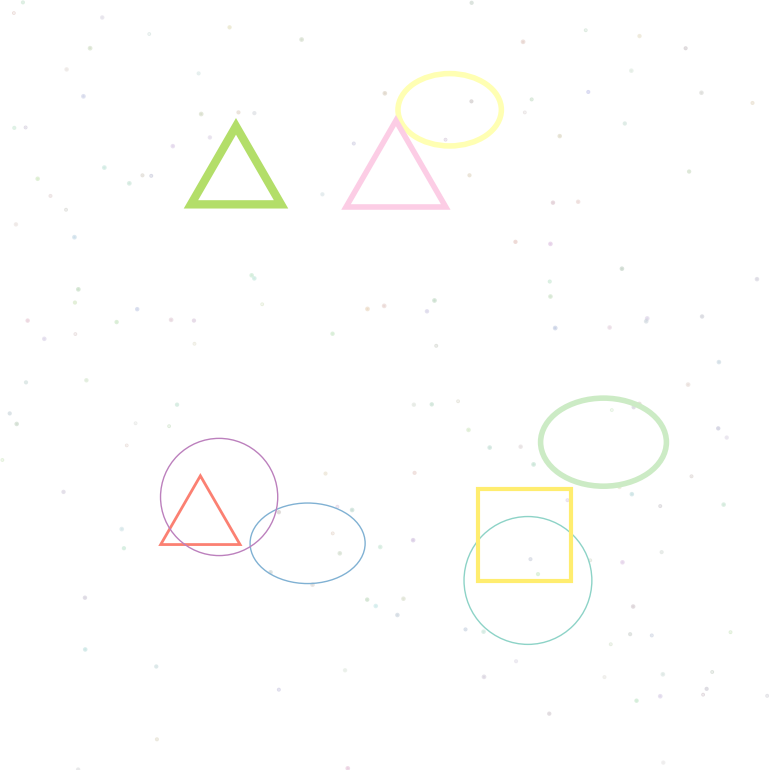[{"shape": "circle", "thickness": 0.5, "radius": 0.42, "center": [0.686, 0.246]}, {"shape": "oval", "thickness": 2, "radius": 0.34, "center": [0.584, 0.857]}, {"shape": "triangle", "thickness": 1, "radius": 0.3, "center": [0.26, 0.323]}, {"shape": "oval", "thickness": 0.5, "radius": 0.37, "center": [0.399, 0.294]}, {"shape": "triangle", "thickness": 3, "radius": 0.34, "center": [0.306, 0.768]}, {"shape": "triangle", "thickness": 2, "radius": 0.37, "center": [0.514, 0.769]}, {"shape": "circle", "thickness": 0.5, "radius": 0.38, "center": [0.285, 0.355]}, {"shape": "oval", "thickness": 2, "radius": 0.41, "center": [0.784, 0.426]}, {"shape": "square", "thickness": 1.5, "radius": 0.3, "center": [0.681, 0.305]}]